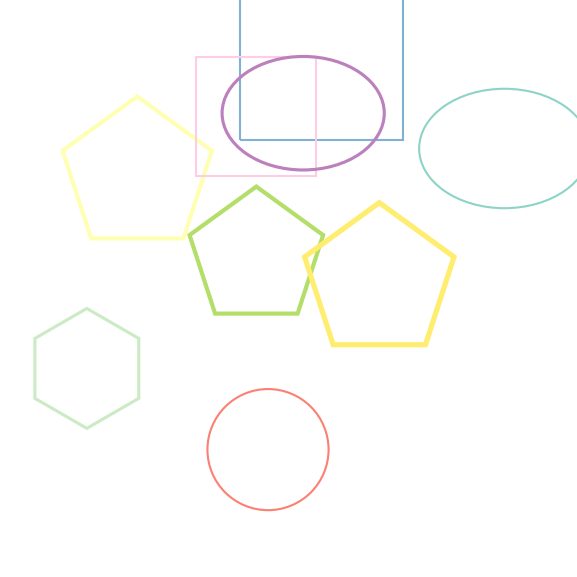[{"shape": "oval", "thickness": 1, "radius": 0.74, "center": [0.874, 0.742]}, {"shape": "pentagon", "thickness": 2, "radius": 0.68, "center": [0.238, 0.696]}, {"shape": "circle", "thickness": 1, "radius": 0.52, "center": [0.464, 0.221]}, {"shape": "square", "thickness": 1, "radius": 0.71, "center": [0.557, 0.898]}, {"shape": "pentagon", "thickness": 2, "radius": 0.61, "center": [0.444, 0.554]}, {"shape": "square", "thickness": 1, "radius": 0.52, "center": [0.443, 0.797]}, {"shape": "oval", "thickness": 1.5, "radius": 0.7, "center": [0.525, 0.803]}, {"shape": "hexagon", "thickness": 1.5, "radius": 0.52, "center": [0.15, 0.361]}, {"shape": "pentagon", "thickness": 2.5, "radius": 0.68, "center": [0.657, 0.512]}]